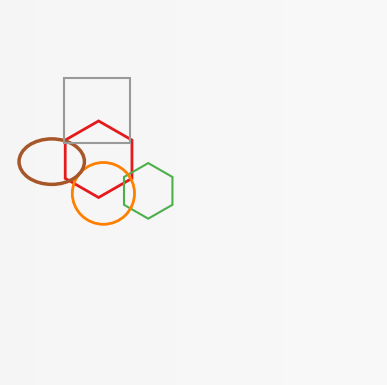[{"shape": "hexagon", "thickness": 2, "radius": 0.5, "center": [0.254, 0.586]}, {"shape": "hexagon", "thickness": 1.5, "radius": 0.36, "center": [0.382, 0.504]}, {"shape": "circle", "thickness": 2, "radius": 0.4, "center": [0.267, 0.498]}, {"shape": "oval", "thickness": 2.5, "radius": 0.42, "center": [0.133, 0.58]}, {"shape": "square", "thickness": 1.5, "radius": 0.42, "center": [0.25, 0.714]}]